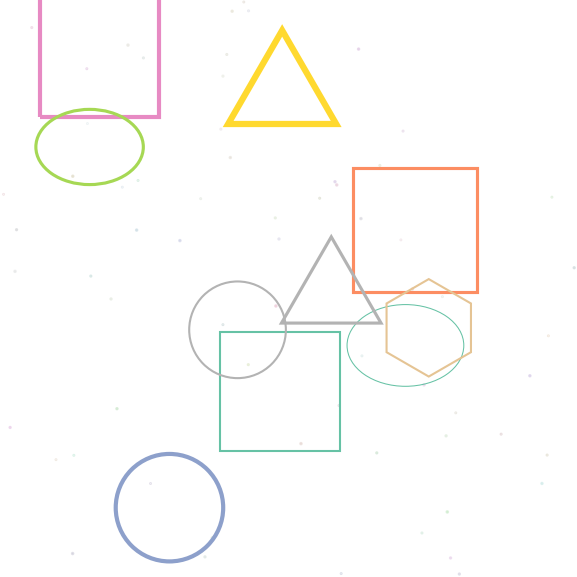[{"shape": "oval", "thickness": 0.5, "radius": 0.51, "center": [0.702, 0.401]}, {"shape": "square", "thickness": 1, "radius": 0.52, "center": [0.485, 0.321]}, {"shape": "square", "thickness": 1.5, "radius": 0.54, "center": [0.719, 0.601]}, {"shape": "circle", "thickness": 2, "radius": 0.47, "center": [0.293, 0.12]}, {"shape": "square", "thickness": 2, "radius": 0.52, "center": [0.172, 0.899]}, {"shape": "oval", "thickness": 1.5, "radius": 0.47, "center": [0.155, 0.745]}, {"shape": "triangle", "thickness": 3, "radius": 0.54, "center": [0.489, 0.838]}, {"shape": "hexagon", "thickness": 1, "radius": 0.42, "center": [0.742, 0.431]}, {"shape": "circle", "thickness": 1, "radius": 0.42, "center": [0.411, 0.428]}, {"shape": "triangle", "thickness": 1.5, "radius": 0.5, "center": [0.574, 0.489]}]